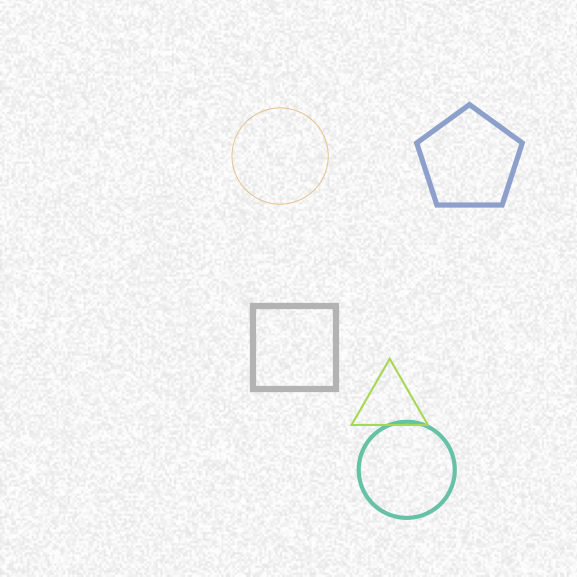[{"shape": "circle", "thickness": 2, "radius": 0.42, "center": [0.704, 0.186]}, {"shape": "pentagon", "thickness": 2.5, "radius": 0.48, "center": [0.813, 0.722]}, {"shape": "triangle", "thickness": 1, "radius": 0.38, "center": [0.675, 0.301]}, {"shape": "circle", "thickness": 0.5, "radius": 0.42, "center": [0.485, 0.729]}, {"shape": "square", "thickness": 3, "radius": 0.36, "center": [0.509, 0.398]}]